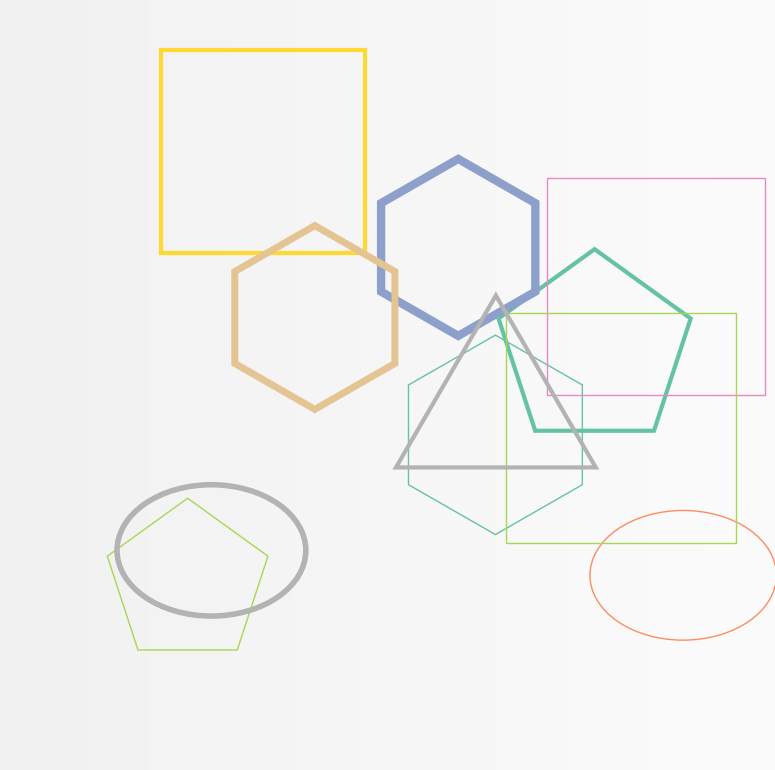[{"shape": "pentagon", "thickness": 1.5, "radius": 0.65, "center": [0.767, 0.546]}, {"shape": "hexagon", "thickness": 0.5, "radius": 0.65, "center": [0.639, 0.435]}, {"shape": "oval", "thickness": 0.5, "radius": 0.6, "center": [0.882, 0.253]}, {"shape": "hexagon", "thickness": 3, "radius": 0.57, "center": [0.591, 0.679]}, {"shape": "square", "thickness": 0.5, "radius": 0.7, "center": [0.846, 0.628]}, {"shape": "pentagon", "thickness": 0.5, "radius": 0.54, "center": [0.242, 0.244]}, {"shape": "square", "thickness": 0.5, "radius": 0.74, "center": [0.801, 0.444]}, {"shape": "square", "thickness": 1.5, "radius": 0.66, "center": [0.339, 0.803]}, {"shape": "hexagon", "thickness": 2.5, "radius": 0.6, "center": [0.406, 0.588]}, {"shape": "triangle", "thickness": 1.5, "radius": 0.74, "center": [0.64, 0.467]}, {"shape": "oval", "thickness": 2, "radius": 0.61, "center": [0.273, 0.285]}]